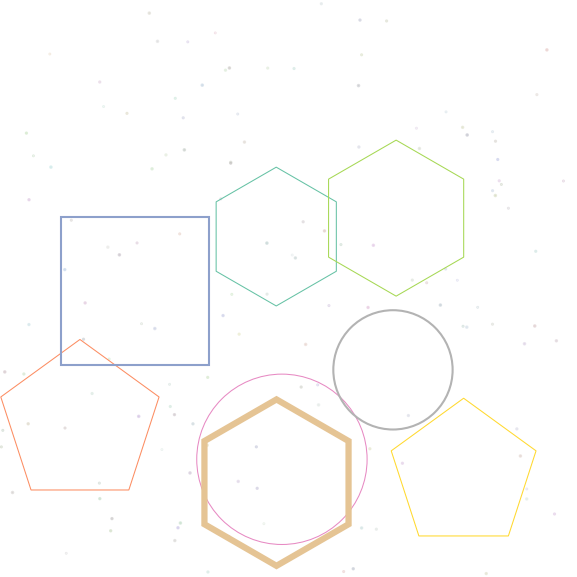[{"shape": "hexagon", "thickness": 0.5, "radius": 0.6, "center": [0.478, 0.59]}, {"shape": "pentagon", "thickness": 0.5, "radius": 0.72, "center": [0.138, 0.267]}, {"shape": "square", "thickness": 1, "radius": 0.64, "center": [0.234, 0.496]}, {"shape": "circle", "thickness": 0.5, "radius": 0.74, "center": [0.488, 0.204]}, {"shape": "hexagon", "thickness": 0.5, "radius": 0.68, "center": [0.686, 0.621]}, {"shape": "pentagon", "thickness": 0.5, "radius": 0.66, "center": [0.803, 0.178]}, {"shape": "hexagon", "thickness": 3, "radius": 0.72, "center": [0.479, 0.163]}, {"shape": "circle", "thickness": 1, "radius": 0.52, "center": [0.68, 0.359]}]